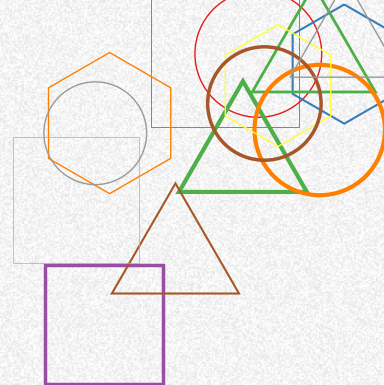[{"shape": "square", "thickness": 0.5, "radius": 0.96, "center": [0.585, 0.862]}, {"shape": "circle", "thickness": 1, "radius": 0.82, "center": [0.671, 0.86]}, {"shape": "hexagon", "thickness": 1.5, "radius": 0.77, "center": [0.894, 0.834]}, {"shape": "triangle", "thickness": 2, "radius": 0.92, "center": [0.815, 0.853]}, {"shape": "triangle", "thickness": 3, "radius": 0.96, "center": [0.631, 0.597]}, {"shape": "square", "thickness": 2.5, "radius": 0.77, "center": [0.27, 0.157]}, {"shape": "hexagon", "thickness": 1, "radius": 0.92, "center": [0.285, 0.68]}, {"shape": "circle", "thickness": 3, "radius": 0.85, "center": [0.83, 0.662]}, {"shape": "hexagon", "thickness": 1, "radius": 0.79, "center": [0.722, 0.778]}, {"shape": "triangle", "thickness": 1.5, "radius": 0.95, "center": [0.456, 0.333]}, {"shape": "circle", "thickness": 2.5, "radius": 0.74, "center": [0.687, 0.731]}, {"shape": "square", "thickness": 0.5, "radius": 0.82, "center": [0.198, 0.481]}, {"shape": "circle", "thickness": 1, "radius": 0.67, "center": [0.247, 0.654]}, {"shape": "triangle", "thickness": 1, "radius": 0.84, "center": [0.899, 0.883]}]